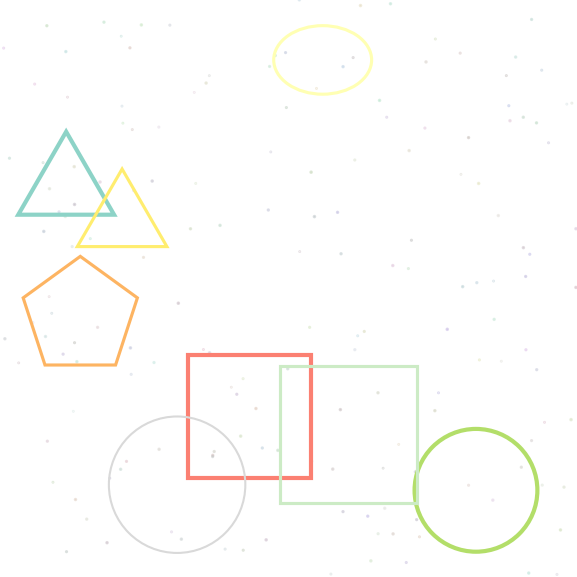[{"shape": "triangle", "thickness": 2, "radius": 0.48, "center": [0.115, 0.675]}, {"shape": "oval", "thickness": 1.5, "radius": 0.42, "center": [0.559, 0.895]}, {"shape": "square", "thickness": 2, "radius": 0.53, "center": [0.432, 0.278]}, {"shape": "pentagon", "thickness": 1.5, "radius": 0.52, "center": [0.139, 0.451]}, {"shape": "circle", "thickness": 2, "radius": 0.53, "center": [0.824, 0.15]}, {"shape": "circle", "thickness": 1, "radius": 0.59, "center": [0.307, 0.16]}, {"shape": "square", "thickness": 1.5, "radius": 0.59, "center": [0.603, 0.247]}, {"shape": "triangle", "thickness": 1.5, "radius": 0.45, "center": [0.211, 0.617]}]